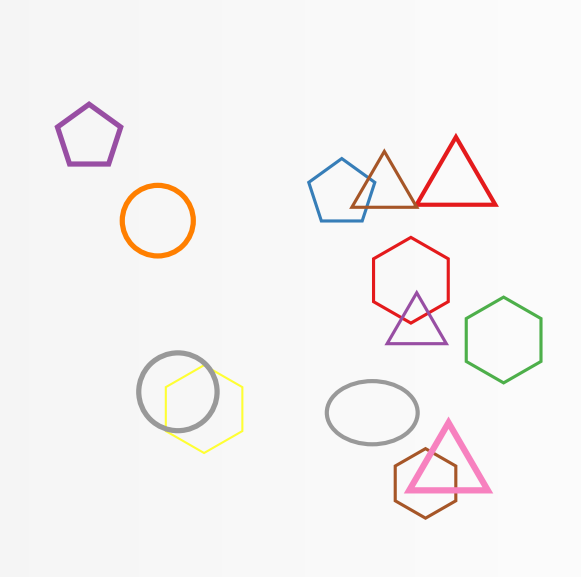[{"shape": "hexagon", "thickness": 1.5, "radius": 0.37, "center": [0.707, 0.514]}, {"shape": "triangle", "thickness": 2, "radius": 0.39, "center": [0.784, 0.684]}, {"shape": "pentagon", "thickness": 1.5, "radius": 0.3, "center": [0.588, 0.665]}, {"shape": "hexagon", "thickness": 1.5, "radius": 0.37, "center": [0.866, 0.41]}, {"shape": "pentagon", "thickness": 2.5, "radius": 0.29, "center": [0.153, 0.761]}, {"shape": "triangle", "thickness": 1.5, "radius": 0.29, "center": [0.717, 0.433]}, {"shape": "circle", "thickness": 2.5, "radius": 0.31, "center": [0.271, 0.617]}, {"shape": "hexagon", "thickness": 1, "radius": 0.38, "center": [0.351, 0.291]}, {"shape": "hexagon", "thickness": 1.5, "radius": 0.3, "center": [0.732, 0.162]}, {"shape": "triangle", "thickness": 1.5, "radius": 0.32, "center": [0.661, 0.672]}, {"shape": "triangle", "thickness": 3, "radius": 0.39, "center": [0.772, 0.189]}, {"shape": "oval", "thickness": 2, "radius": 0.39, "center": [0.64, 0.284]}, {"shape": "circle", "thickness": 2.5, "radius": 0.34, "center": [0.306, 0.321]}]